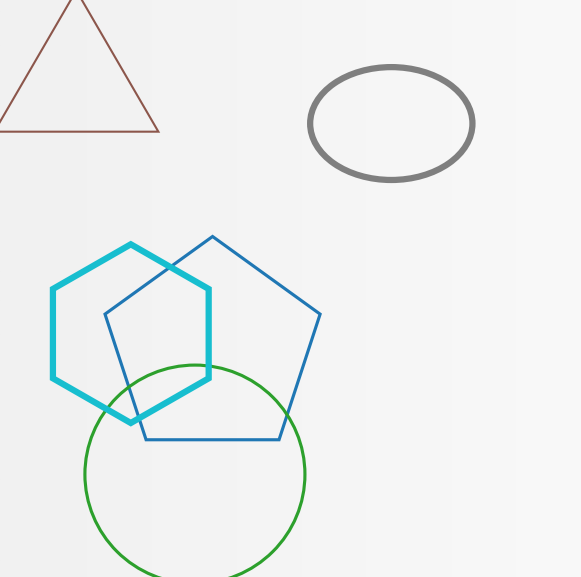[{"shape": "pentagon", "thickness": 1.5, "radius": 0.97, "center": [0.366, 0.395]}, {"shape": "circle", "thickness": 1.5, "radius": 0.95, "center": [0.335, 0.178]}, {"shape": "triangle", "thickness": 1, "radius": 0.82, "center": [0.131, 0.853]}, {"shape": "oval", "thickness": 3, "radius": 0.7, "center": [0.673, 0.785]}, {"shape": "hexagon", "thickness": 3, "radius": 0.77, "center": [0.225, 0.421]}]